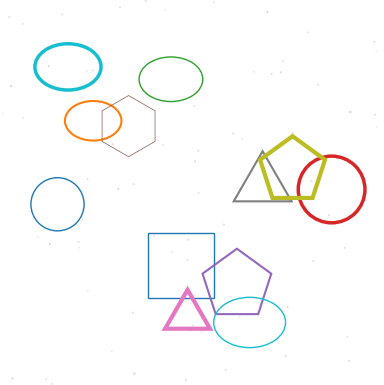[{"shape": "circle", "thickness": 1, "radius": 0.35, "center": [0.149, 0.469]}, {"shape": "square", "thickness": 1, "radius": 0.43, "center": [0.471, 0.31]}, {"shape": "oval", "thickness": 1.5, "radius": 0.37, "center": [0.242, 0.686]}, {"shape": "oval", "thickness": 1, "radius": 0.41, "center": [0.444, 0.794]}, {"shape": "circle", "thickness": 2.5, "radius": 0.43, "center": [0.861, 0.508]}, {"shape": "pentagon", "thickness": 1.5, "radius": 0.47, "center": [0.615, 0.26]}, {"shape": "hexagon", "thickness": 0.5, "radius": 0.4, "center": [0.334, 0.672]}, {"shape": "triangle", "thickness": 3, "radius": 0.34, "center": [0.487, 0.18]}, {"shape": "triangle", "thickness": 1.5, "radius": 0.43, "center": [0.682, 0.52]}, {"shape": "pentagon", "thickness": 3, "radius": 0.44, "center": [0.76, 0.558]}, {"shape": "oval", "thickness": 1, "radius": 0.47, "center": [0.648, 0.162]}, {"shape": "oval", "thickness": 2.5, "radius": 0.43, "center": [0.177, 0.826]}]